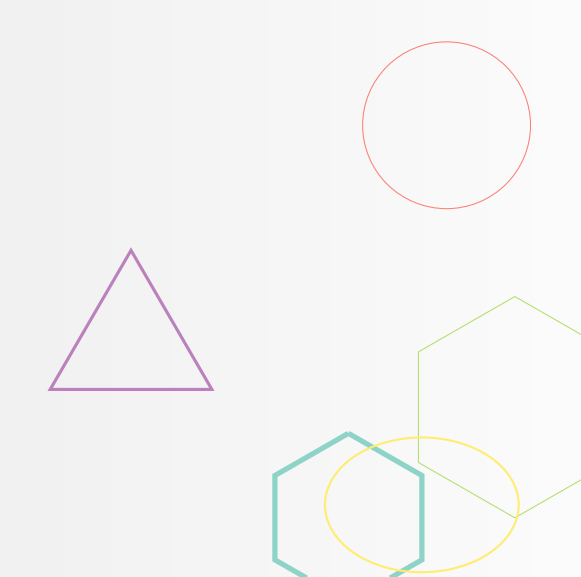[{"shape": "hexagon", "thickness": 2.5, "radius": 0.73, "center": [0.599, 0.103]}, {"shape": "circle", "thickness": 0.5, "radius": 0.72, "center": [0.768, 0.782]}, {"shape": "hexagon", "thickness": 0.5, "radius": 0.96, "center": [0.886, 0.294]}, {"shape": "triangle", "thickness": 1.5, "radius": 0.8, "center": [0.225, 0.405]}, {"shape": "oval", "thickness": 1, "radius": 0.83, "center": [0.726, 0.125]}]